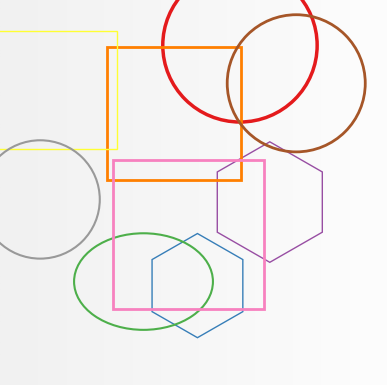[{"shape": "circle", "thickness": 2.5, "radius": 1.0, "center": [0.619, 0.882]}, {"shape": "hexagon", "thickness": 1, "radius": 0.68, "center": [0.51, 0.258]}, {"shape": "oval", "thickness": 1.5, "radius": 0.9, "center": [0.37, 0.269]}, {"shape": "hexagon", "thickness": 1, "radius": 0.78, "center": [0.696, 0.475]}, {"shape": "square", "thickness": 2, "radius": 0.86, "center": [0.448, 0.706]}, {"shape": "square", "thickness": 1, "radius": 0.77, "center": [0.149, 0.767]}, {"shape": "circle", "thickness": 2, "radius": 0.89, "center": [0.764, 0.784]}, {"shape": "square", "thickness": 2, "radius": 0.97, "center": [0.486, 0.391]}, {"shape": "circle", "thickness": 1.5, "radius": 0.77, "center": [0.104, 0.482]}]